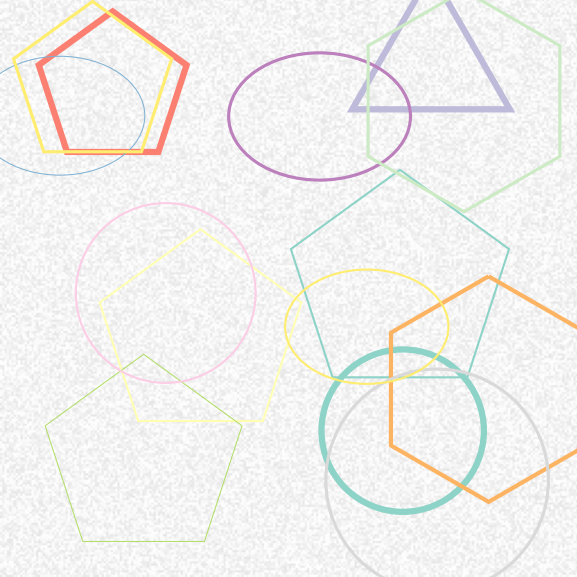[{"shape": "pentagon", "thickness": 1, "radius": 0.99, "center": [0.693, 0.506]}, {"shape": "circle", "thickness": 3, "radius": 0.7, "center": [0.697, 0.253]}, {"shape": "pentagon", "thickness": 1, "radius": 0.92, "center": [0.347, 0.419]}, {"shape": "triangle", "thickness": 3, "radius": 0.79, "center": [0.746, 0.889]}, {"shape": "pentagon", "thickness": 3, "radius": 0.67, "center": [0.195, 0.845]}, {"shape": "oval", "thickness": 0.5, "radius": 0.74, "center": [0.104, 0.799]}, {"shape": "hexagon", "thickness": 2, "radius": 0.98, "center": [0.846, 0.325]}, {"shape": "pentagon", "thickness": 0.5, "radius": 0.9, "center": [0.249, 0.207]}, {"shape": "circle", "thickness": 1, "radius": 0.78, "center": [0.287, 0.492]}, {"shape": "circle", "thickness": 1.5, "radius": 0.96, "center": [0.757, 0.167]}, {"shape": "oval", "thickness": 1.5, "radius": 0.79, "center": [0.553, 0.797]}, {"shape": "hexagon", "thickness": 1.5, "radius": 0.96, "center": [0.803, 0.824]}, {"shape": "pentagon", "thickness": 1.5, "radius": 0.72, "center": [0.16, 0.853]}, {"shape": "oval", "thickness": 1, "radius": 0.71, "center": [0.635, 0.433]}]